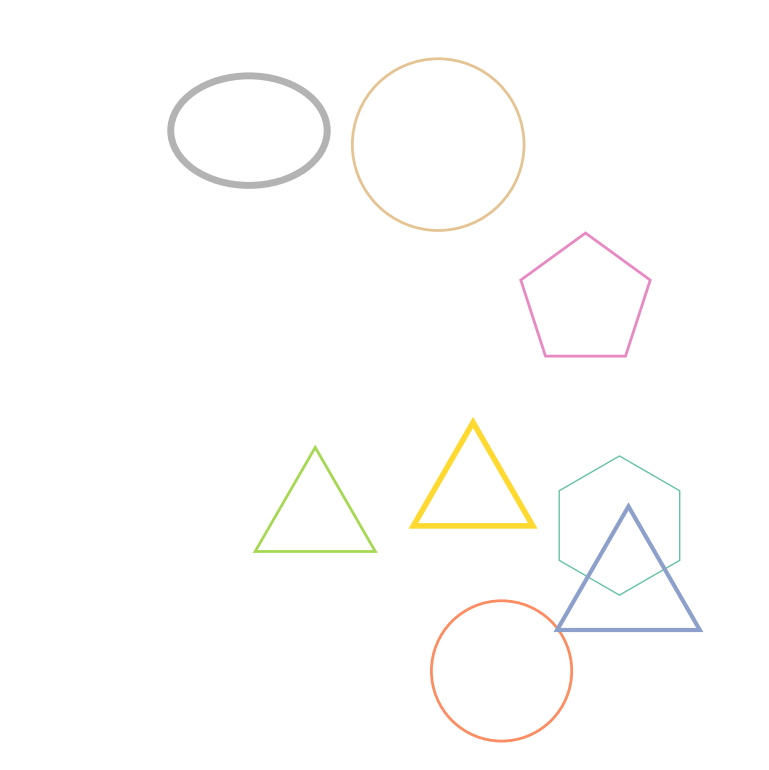[{"shape": "hexagon", "thickness": 0.5, "radius": 0.45, "center": [0.804, 0.317]}, {"shape": "circle", "thickness": 1, "radius": 0.46, "center": [0.651, 0.129]}, {"shape": "triangle", "thickness": 1.5, "radius": 0.54, "center": [0.816, 0.235]}, {"shape": "pentagon", "thickness": 1, "radius": 0.44, "center": [0.76, 0.609]}, {"shape": "triangle", "thickness": 1, "radius": 0.45, "center": [0.409, 0.329]}, {"shape": "triangle", "thickness": 2, "radius": 0.45, "center": [0.614, 0.362]}, {"shape": "circle", "thickness": 1, "radius": 0.56, "center": [0.569, 0.812]}, {"shape": "oval", "thickness": 2.5, "radius": 0.51, "center": [0.323, 0.83]}]